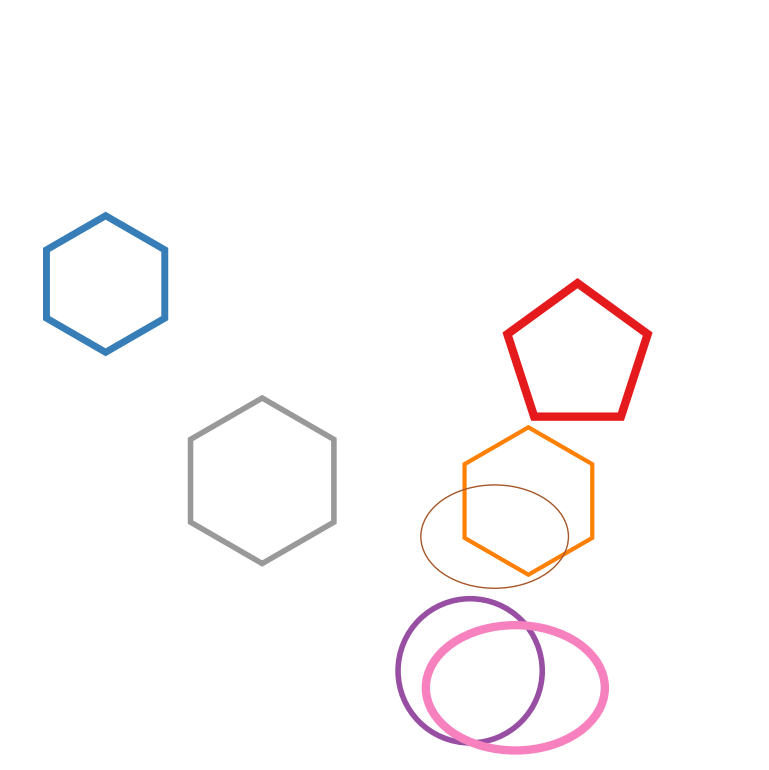[{"shape": "pentagon", "thickness": 3, "radius": 0.48, "center": [0.75, 0.536]}, {"shape": "hexagon", "thickness": 2.5, "radius": 0.44, "center": [0.137, 0.631]}, {"shape": "circle", "thickness": 2, "radius": 0.47, "center": [0.611, 0.129]}, {"shape": "hexagon", "thickness": 1.5, "radius": 0.48, "center": [0.686, 0.349]}, {"shape": "oval", "thickness": 0.5, "radius": 0.48, "center": [0.642, 0.303]}, {"shape": "oval", "thickness": 3, "radius": 0.58, "center": [0.669, 0.107]}, {"shape": "hexagon", "thickness": 2, "radius": 0.54, "center": [0.341, 0.376]}]